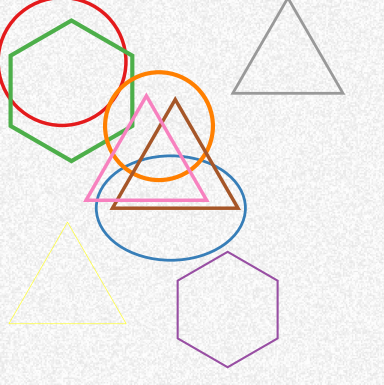[{"shape": "circle", "thickness": 2.5, "radius": 0.83, "center": [0.161, 0.84]}, {"shape": "oval", "thickness": 2, "radius": 0.97, "center": [0.444, 0.46]}, {"shape": "hexagon", "thickness": 3, "radius": 0.91, "center": [0.186, 0.764]}, {"shape": "hexagon", "thickness": 1.5, "radius": 0.75, "center": [0.591, 0.196]}, {"shape": "circle", "thickness": 3, "radius": 0.7, "center": [0.413, 0.672]}, {"shape": "triangle", "thickness": 0.5, "radius": 0.88, "center": [0.175, 0.247]}, {"shape": "triangle", "thickness": 2.5, "radius": 0.94, "center": [0.455, 0.553]}, {"shape": "triangle", "thickness": 2.5, "radius": 0.9, "center": [0.38, 0.57]}, {"shape": "triangle", "thickness": 2, "radius": 0.83, "center": [0.748, 0.84]}]